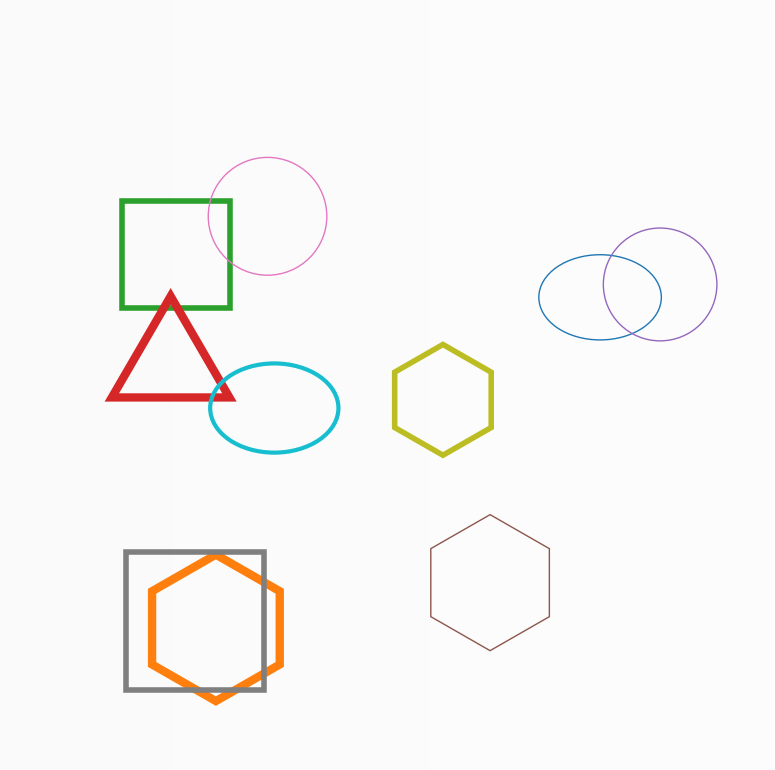[{"shape": "oval", "thickness": 0.5, "radius": 0.4, "center": [0.774, 0.614]}, {"shape": "hexagon", "thickness": 3, "radius": 0.48, "center": [0.279, 0.185]}, {"shape": "square", "thickness": 2, "radius": 0.35, "center": [0.227, 0.67]}, {"shape": "triangle", "thickness": 3, "radius": 0.44, "center": [0.22, 0.528]}, {"shape": "circle", "thickness": 0.5, "radius": 0.37, "center": [0.852, 0.631]}, {"shape": "hexagon", "thickness": 0.5, "radius": 0.44, "center": [0.632, 0.243]}, {"shape": "circle", "thickness": 0.5, "radius": 0.38, "center": [0.345, 0.719]}, {"shape": "square", "thickness": 2, "radius": 0.45, "center": [0.252, 0.193]}, {"shape": "hexagon", "thickness": 2, "radius": 0.36, "center": [0.572, 0.481]}, {"shape": "oval", "thickness": 1.5, "radius": 0.41, "center": [0.354, 0.47]}]